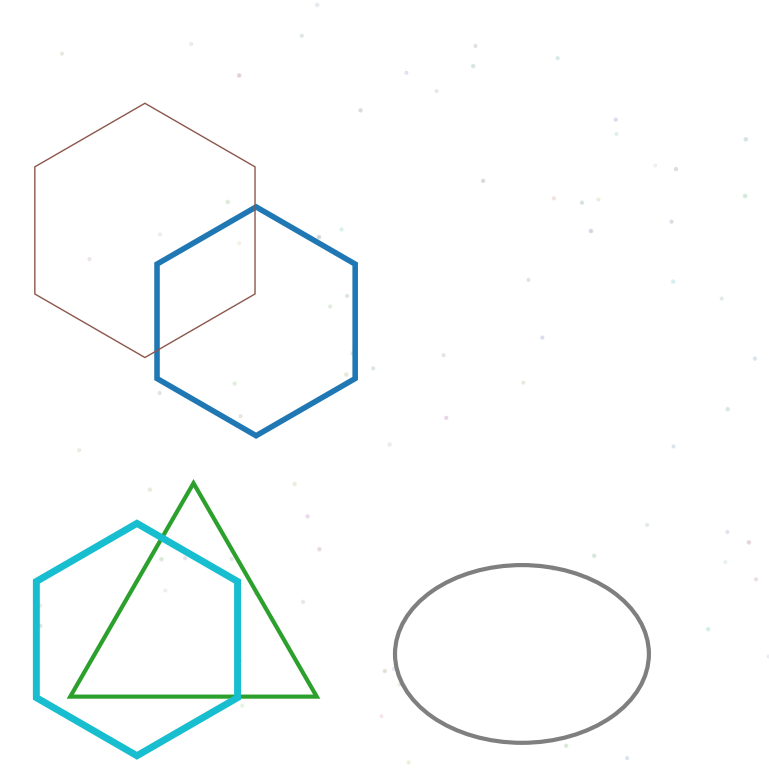[{"shape": "hexagon", "thickness": 2, "radius": 0.74, "center": [0.333, 0.583]}, {"shape": "triangle", "thickness": 1.5, "radius": 0.92, "center": [0.251, 0.188]}, {"shape": "hexagon", "thickness": 0.5, "radius": 0.83, "center": [0.188, 0.701]}, {"shape": "oval", "thickness": 1.5, "radius": 0.82, "center": [0.678, 0.151]}, {"shape": "hexagon", "thickness": 2.5, "radius": 0.75, "center": [0.178, 0.169]}]